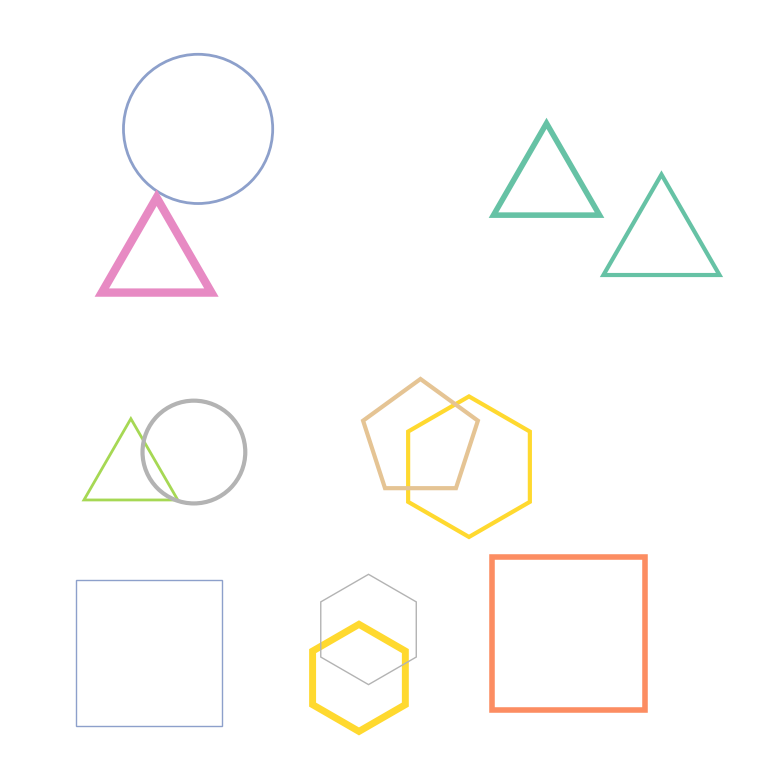[{"shape": "triangle", "thickness": 2, "radius": 0.4, "center": [0.71, 0.76]}, {"shape": "triangle", "thickness": 1.5, "radius": 0.44, "center": [0.859, 0.686]}, {"shape": "square", "thickness": 2, "radius": 0.5, "center": [0.738, 0.177]}, {"shape": "circle", "thickness": 1, "radius": 0.48, "center": [0.257, 0.833]}, {"shape": "square", "thickness": 0.5, "radius": 0.48, "center": [0.194, 0.152]}, {"shape": "triangle", "thickness": 3, "radius": 0.41, "center": [0.203, 0.661]}, {"shape": "triangle", "thickness": 1, "radius": 0.35, "center": [0.17, 0.386]}, {"shape": "hexagon", "thickness": 2.5, "radius": 0.35, "center": [0.466, 0.12]}, {"shape": "hexagon", "thickness": 1.5, "radius": 0.46, "center": [0.609, 0.394]}, {"shape": "pentagon", "thickness": 1.5, "radius": 0.39, "center": [0.546, 0.429]}, {"shape": "hexagon", "thickness": 0.5, "radius": 0.36, "center": [0.479, 0.183]}, {"shape": "circle", "thickness": 1.5, "radius": 0.33, "center": [0.252, 0.413]}]